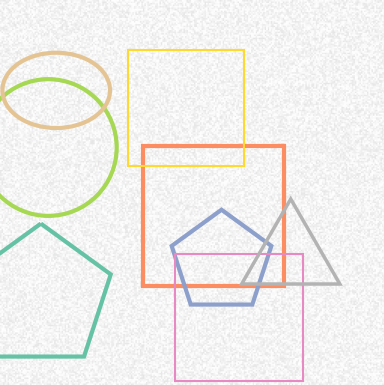[{"shape": "pentagon", "thickness": 3, "radius": 0.95, "center": [0.106, 0.228]}, {"shape": "square", "thickness": 3, "radius": 0.91, "center": [0.555, 0.439]}, {"shape": "pentagon", "thickness": 3, "radius": 0.68, "center": [0.575, 0.319]}, {"shape": "square", "thickness": 1.5, "radius": 0.83, "center": [0.621, 0.175]}, {"shape": "circle", "thickness": 3, "radius": 0.89, "center": [0.126, 0.617]}, {"shape": "square", "thickness": 1.5, "radius": 0.75, "center": [0.484, 0.719]}, {"shape": "oval", "thickness": 3, "radius": 0.7, "center": [0.146, 0.765]}, {"shape": "triangle", "thickness": 2.5, "radius": 0.74, "center": [0.755, 0.336]}]